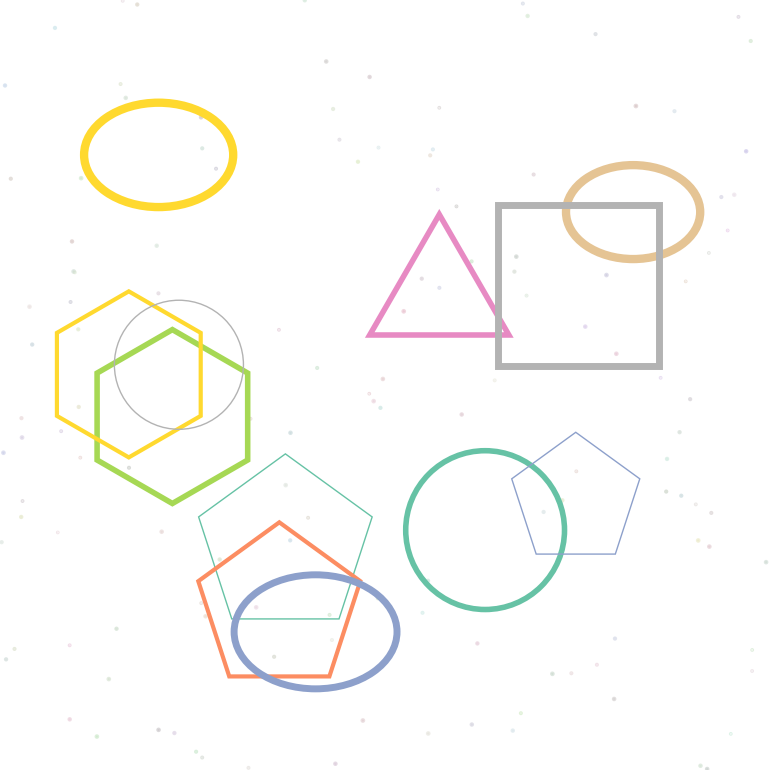[{"shape": "circle", "thickness": 2, "radius": 0.52, "center": [0.63, 0.312]}, {"shape": "pentagon", "thickness": 0.5, "radius": 0.59, "center": [0.371, 0.292]}, {"shape": "pentagon", "thickness": 1.5, "radius": 0.55, "center": [0.363, 0.211]}, {"shape": "pentagon", "thickness": 0.5, "radius": 0.44, "center": [0.748, 0.351]}, {"shape": "oval", "thickness": 2.5, "radius": 0.53, "center": [0.41, 0.179]}, {"shape": "triangle", "thickness": 2, "radius": 0.52, "center": [0.571, 0.617]}, {"shape": "hexagon", "thickness": 2, "radius": 0.56, "center": [0.224, 0.459]}, {"shape": "hexagon", "thickness": 1.5, "radius": 0.54, "center": [0.167, 0.514]}, {"shape": "oval", "thickness": 3, "radius": 0.48, "center": [0.206, 0.799]}, {"shape": "oval", "thickness": 3, "radius": 0.44, "center": [0.822, 0.725]}, {"shape": "square", "thickness": 2.5, "radius": 0.52, "center": [0.751, 0.629]}, {"shape": "circle", "thickness": 0.5, "radius": 0.42, "center": [0.232, 0.526]}]